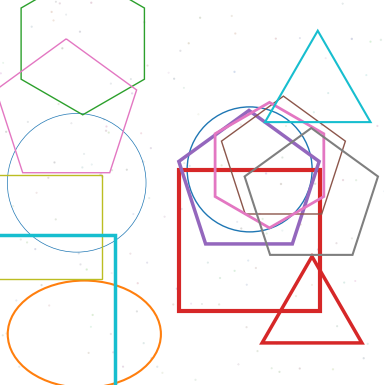[{"shape": "circle", "thickness": 1, "radius": 0.81, "center": [0.648, 0.56]}, {"shape": "circle", "thickness": 0.5, "radius": 0.9, "center": [0.199, 0.525]}, {"shape": "oval", "thickness": 1.5, "radius": 0.99, "center": [0.219, 0.132]}, {"shape": "hexagon", "thickness": 1, "radius": 0.92, "center": [0.215, 0.887]}, {"shape": "triangle", "thickness": 2.5, "radius": 0.75, "center": [0.81, 0.184]}, {"shape": "square", "thickness": 3, "radius": 0.91, "center": [0.649, 0.375]}, {"shape": "pentagon", "thickness": 2.5, "radius": 0.96, "center": [0.647, 0.521]}, {"shape": "pentagon", "thickness": 1, "radius": 0.85, "center": [0.736, 0.581]}, {"shape": "hexagon", "thickness": 2, "radius": 0.82, "center": [0.7, 0.571]}, {"shape": "pentagon", "thickness": 1, "radius": 0.96, "center": [0.172, 0.707]}, {"shape": "pentagon", "thickness": 1.5, "radius": 0.91, "center": [0.809, 0.485]}, {"shape": "square", "thickness": 1, "radius": 0.68, "center": [0.13, 0.41]}, {"shape": "triangle", "thickness": 1.5, "radius": 0.79, "center": [0.825, 0.762]}, {"shape": "square", "thickness": 2.5, "radius": 0.99, "center": [0.101, 0.192]}]